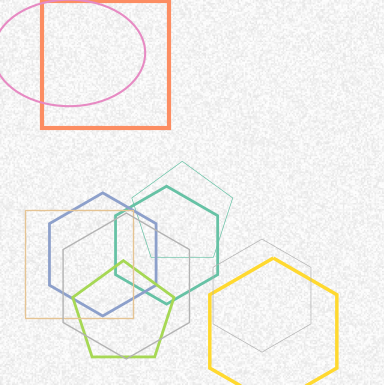[{"shape": "pentagon", "thickness": 0.5, "radius": 0.69, "center": [0.473, 0.443]}, {"shape": "hexagon", "thickness": 2, "radius": 0.77, "center": [0.433, 0.363]}, {"shape": "square", "thickness": 3, "radius": 0.83, "center": [0.273, 0.832]}, {"shape": "hexagon", "thickness": 2, "radius": 0.8, "center": [0.267, 0.339]}, {"shape": "oval", "thickness": 1.5, "radius": 0.99, "center": [0.18, 0.862]}, {"shape": "pentagon", "thickness": 2, "radius": 0.69, "center": [0.32, 0.185]}, {"shape": "hexagon", "thickness": 2.5, "radius": 0.95, "center": [0.71, 0.139]}, {"shape": "square", "thickness": 1, "radius": 0.7, "center": [0.205, 0.315]}, {"shape": "hexagon", "thickness": 0.5, "radius": 0.73, "center": [0.681, 0.232]}, {"shape": "hexagon", "thickness": 1, "radius": 0.95, "center": [0.328, 0.257]}]